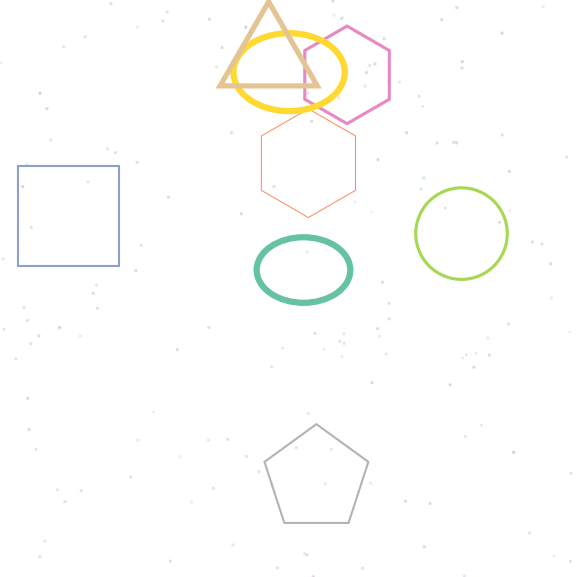[{"shape": "oval", "thickness": 3, "radius": 0.41, "center": [0.526, 0.532]}, {"shape": "hexagon", "thickness": 0.5, "radius": 0.47, "center": [0.534, 0.717]}, {"shape": "square", "thickness": 1, "radius": 0.44, "center": [0.119, 0.625]}, {"shape": "hexagon", "thickness": 1.5, "radius": 0.42, "center": [0.601, 0.869]}, {"shape": "circle", "thickness": 1.5, "radius": 0.4, "center": [0.799, 0.595]}, {"shape": "oval", "thickness": 3, "radius": 0.48, "center": [0.501, 0.874]}, {"shape": "triangle", "thickness": 2.5, "radius": 0.49, "center": [0.465, 0.899]}, {"shape": "pentagon", "thickness": 1, "radius": 0.47, "center": [0.548, 0.17]}]